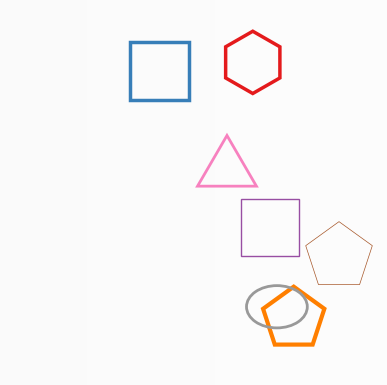[{"shape": "hexagon", "thickness": 2.5, "radius": 0.4, "center": [0.652, 0.838]}, {"shape": "square", "thickness": 2.5, "radius": 0.38, "center": [0.413, 0.816]}, {"shape": "square", "thickness": 1, "radius": 0.37, "center": [0.697, 0.41]}, {"shape": "pentagon", "thickness": 3, "radius": 0.42, "center": [0.758, 0.172]}, {"shape": "pentagon", "thickness": 0.5, "radius": 0.45, "center": [0.875, 0.334]}, {"shape": "triangle", "thickness": 2, "radius": 0.44, "center": [0.586, 0.56]}, {"shape": "oval", "thickness": 2, "radius": 0.39, "center": [0.715, 0.203]}]